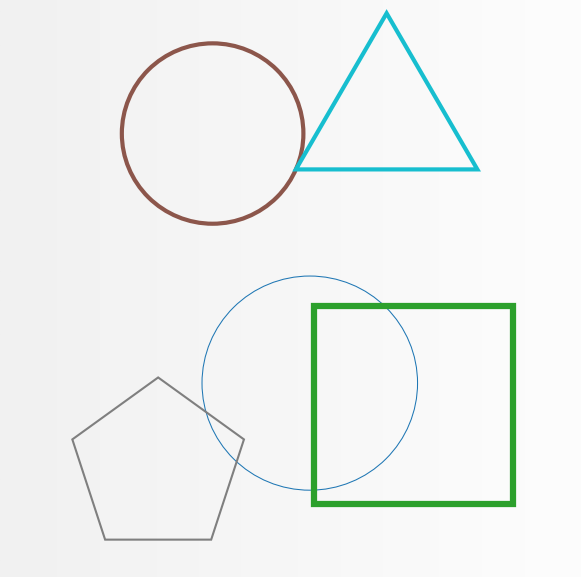[{"shape": "circle", "thickness": 0.5, "radius": 0.93, "center": [0.533, 0.336]}, {"shape": "square", "thickness": 3, "radius": 0.86, "center": [0.712, 0.298]}, {"shape": "circle", "thickness": 2, "radius": 0.78, "center": [0.366, 0.768]}, {"shape": "pentagon", "thickness": 1, "radius": 0.78, "center": [0.272, 0.19]}, {"shape": "triangle", "thickness": 2, "radius": 0.9, "center": [0.665, 0.796]}]